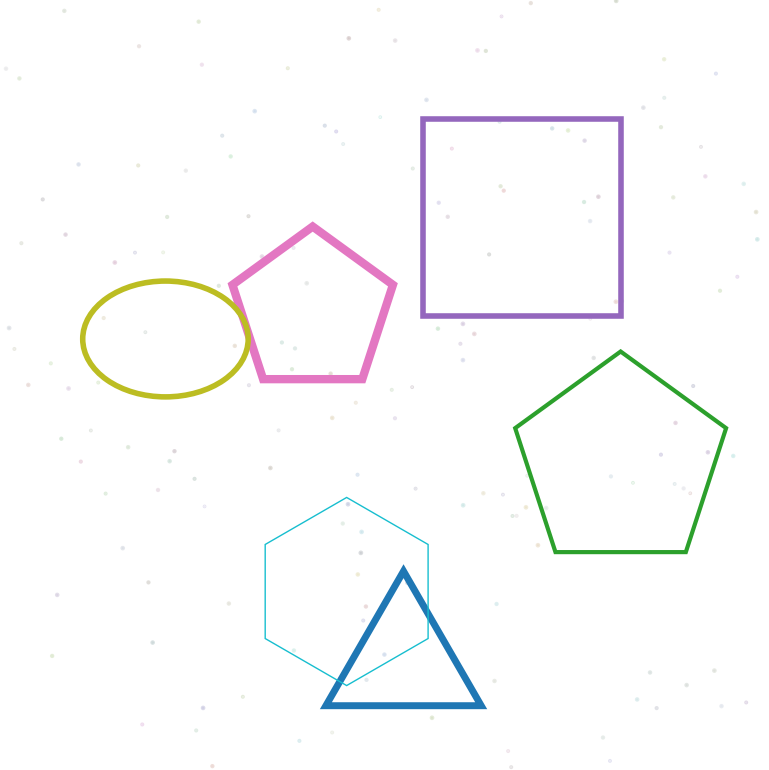[{"shape": "triangle", "thickness": 2.5, "radius": 0.58, "center": [0.524, 0.142]}, {"shape": "pentagon", "thickness": 1.5, "radius": 0.72, "center": [0.806, 0.399]}, {"shape": "square", "thickness": 2, "radius": 0.64, "center": [0.678, 0.717]}, {"shape": "pentagon", "thickness": 3, "radius": 0.55, "center": [0.406, 0.596]}, {"shape": "oval", "thickness": 2, "radius": 0.54, "center": [0.215, 0.56]}, {"shape": "hexagon", "thickness": 0.5, "radius": 0.61, "center": [0.45, 0.232]}]